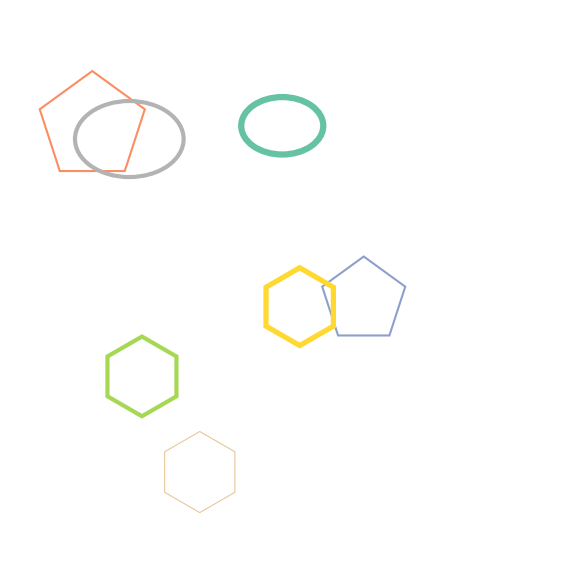[{"shape": "oval", "thickness": 3, "radius": 0.36, "center": [0.489, 0.781]}, {"shape": "pentagon", "thickness": 1, "radius": 0.48, "center": [0.16, 0.78]}, {"shape": "pentagon", "thickness": 1, "radius": 0.38, "center": [0.63, 0.479]}, {"shape": "hexagon", "thickness": 2, "radius": 0.34, "center": [0.246, 0.347]}, {"shape": "hexagon", "thickness": 2.5, "radius": 0.34, "center": [0.519, 0.468]}, {"shape": "hexagon", "thickness": 0.5, "radius": 0.35, "center": [0.346, 0.182]}, {"shape": "oval", "thickness": 2, "radius": 0.47, "center": [0.224, 0.758]}]